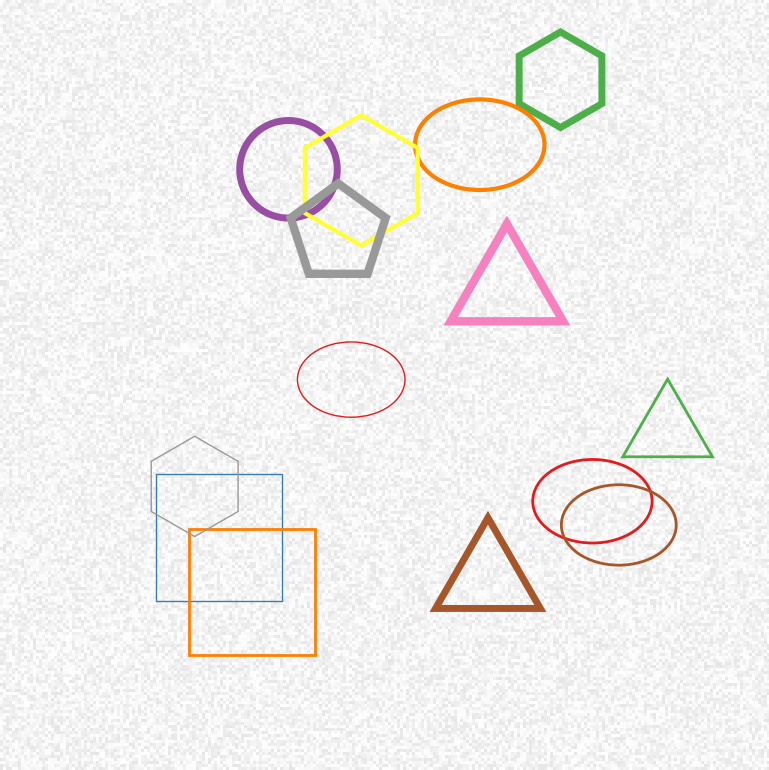[{"shape": "oval", "thickness": 1, "radius": 0.39, "center": [0.769, 0.349]}, {"shape": "oval", "thickness": 0.5, "radius": 0.35, "center": [0.456, 0.507]}, {"shape": "square", "thickness": 0.5, "radius": 0.41, "center": [0.284, 0.302]}, {"shape": "triangle", "thickness": 1, "radius": 0.34, "center": [0.867, 0.44]}, {"shape": "hexagon", "thickness": 2.5, "radius": 0.31, "center": [0.728, 0.896]}, {"shape": "circle", "thickness": 2.5, "radius": 0.32, "center": [0.375, 0.78]}, {"shape": "oval", "thickness": 1.5, "radius": 0.42, "center": [0.623, 0.812]}, {"shape": "square", "thickness": 1, "radius": 0.41, "center": [0.328, 0.231]}, {"shape": "hexagon", "thickness": 1.5, "radius": 0.42, "center": [0.469, 0.766]}, {"shape": "oval", "thickness": 1, "radius": 0.37, "center": [0.804, 0.318]}, {"shape": "triangle", "thickness": 2.5, "radius": 0.39, "center": [0.634, 0.249]}, {"shape": "triangle", "thickness": 3, "radius": 0.42, "center": [0.658, 0.625]}, {"shape": "hexagon", "thickness": 0.5, "radius": 0.33, "center": [0.253, 0.368]}, {"shape": "pentagon", "thickness": 3, "radius": 0.32, "center": [0.439, 0.697]}]